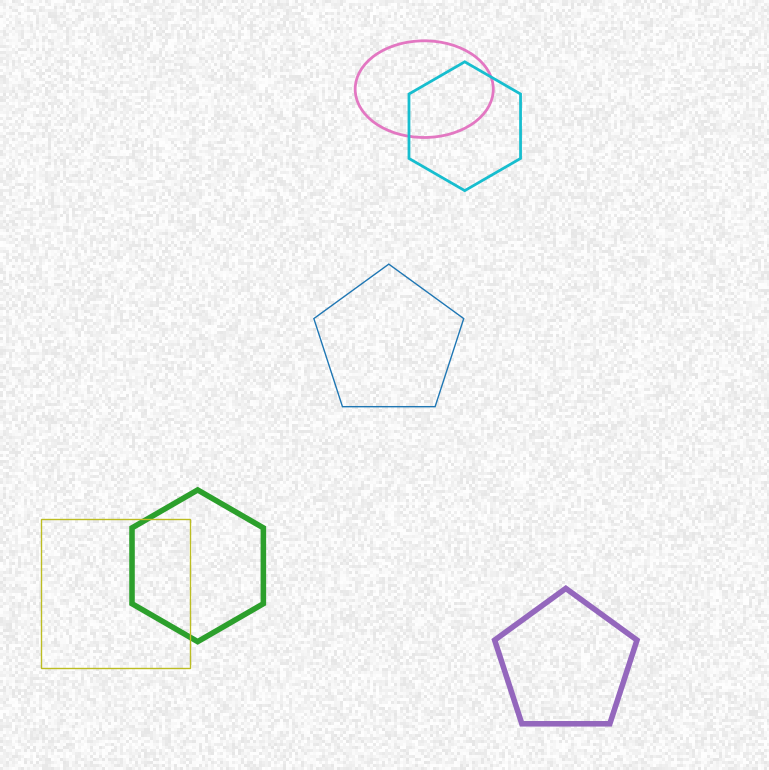[{"shape": "pentagon", "thickness": 0.5, "radius": 0.51, "center": [0.505, 0.555]}, {"shape": "hexagon", "thickness": 2, "radius": 0.49, "center": [0.257, 0.265]}, {"shape": "pentagon", "thickness": 2, "radius": 0.49, "center": [0.735, 0.139]}, {"shape": "oval", "thickness": 1, "radius": 0.45, "center": [0.551, 0.884]}, {"shape": "square", "thickness": 0.5, "radius": 0.48, "center": [0.151, 0.23]}, {"shape": "hexagon", "thickness": 1, "radius": 0.42, "center": [0.604, 0.836]}]